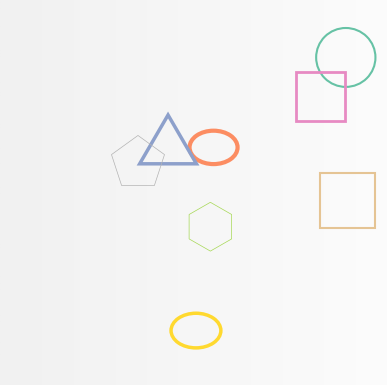[{"shape": "circle", "thickness": 1.5, "radius": 0.38, "center": [0.892, 0.851]}, {"shape": "oval", "thickness": 3, "radius": 0.31, "center": [0.551, 0.617]}, {"shape": "triangle", "thickness": 2.5, "radius": 0.42, "center": [0.434, 0.617]}, {"shape": "square", "thickness": 2, "radius": 0.32, "center": [0.827, 0.75]}, {"shape": "hexagon", "thickness": 0.5, "radius": 0.32, "center": [0.543, 0.411]}, {"shape": "oval", "thickness": 2.5, "radius": 0.32, "center": [0.506, 0.141]}, {"shape": "square", "thickness": 1.5, "radius": 0.36, "center": [0.896, 0.479]}, {"shape": "pentagon", "thickness": 0.5, "radius": 0.36, "center": [0.356, 0.576]}]